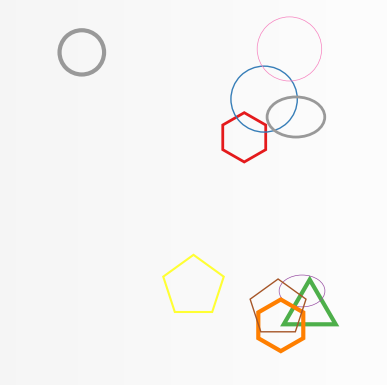[{"shape": "hexagon", "thickness": 2, "radius": 0.32, "center": [0.63, 0.643]}, {"shape": "circle", "thickness": 1, "radius": 0.43, "center": [0.682, 0.743]}, {"shape": "triangle", "thickness": 3, "radius": 0.39, "center": [0.799, 0.196]}, {"shape": "oval", "thickness": 0.5, "radius": 0.3, "center": [0.779, 0.244]}, {"shape": "hexagon", "thickness": 3, "radius": 0.34, "center": [0.725, 0.155]}, {"shape": "pentagon", "thickness": 1.5, "radius": 0.41, "center": [0.499, 0.256]}, {"shape": "pentagon", "thickness": 1, "radius": 0.38, "center": [0.718, 0.2]}, {"shape": "circle", "thickness": 0.5, "radius": 0.42, "center": [0.747, 0.873]}, {"shape": "circle", "thickness": 3, "radius": 0.29, "center": [0.211, 0.864]}, {"shape": "oval", "thickness": 2, "radius": 0.37, "center": [0.764, 0.696]}]